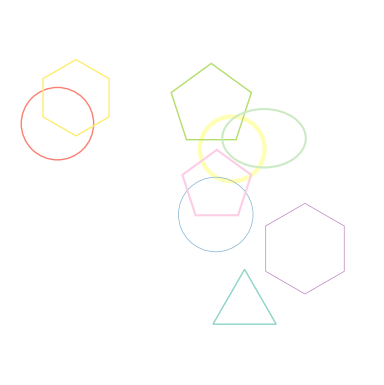[{"shape": "triangle", "thickness": 1, "radius": 0.47, "center": [0.635, 0.205]}, {"shape": "circle", "thickness": 3, "radius": 0.42, "center": [0.603, 0.613]}, {"shape": "circle", "thickness": 1, "radius": 0.47, "center": [0.149, 0.679]}, {"shape": "circle", "thickness": 0.5, "radius": 0.48, "center": [0.56, 0.443]}, {"shape": "pentagon", "thickness": 1, "radius": 0.55, "center": [0.549, 0.726]}, {"shape": "pentagon", "thickness": 1.5, "radius": 0.47, "center": [0.563, 0.517]}, {"shape": "hexagon", "thickness": 0.5, "radius": 0.59, "center": [0.792, 0.354]}, {"shape": "oval", "thickness": 1.5, "radius": 0.54, "center": [0.686, 0.641]}, {"shape": "hexagon", "thickness": 1, "radius": 0.5, "center": [0.198, 0.746]}]